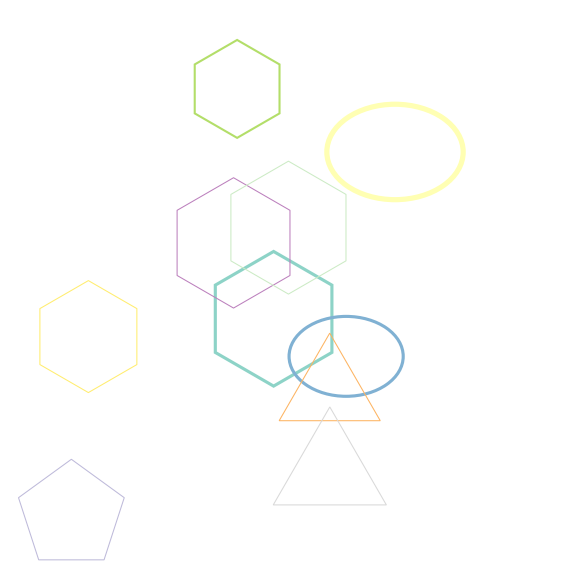[{"shape": "hexagon", "thickness": 1.5, "radius": 0.58, "center": [0.474, 0.447]}, {"shape": "oval", "thickness": 2.5, "radius": 0.59, "center": [0.684, 0.736]}, {"shape": "pentagon", "thickness": 0.5, "radius": 0.48, "center": [0.124, 0.108]}, {"shape": "oval", "thickness": 1.5, "radius": 0.49, "center": [0.599, 0.382]}, {"shape": "triangle", "thickness": 0.5, "radius": 0.51, "center": [0.571, 0.321]}, {"shape": "hexagon", "thickness": 1, "radius": 0.42, "center": [0.411, 0.845]}, {"shape": "triangle", "thickness": 0.5, "radius": 0.57, "center": [0.571, 0.181]}, {"shape": "hexagon", "thickness": 0.5, "radius": 0.56, "center": [0.404, 0.579]}, {"shape": "hexagon", "thickness": 0.5, "radius": 0.58, "center": [0.499, 0.605]}, {"shape": "hexagon", "thickness": 0.5, "radius": 0.48, "center": [0.153, 0.416]}]